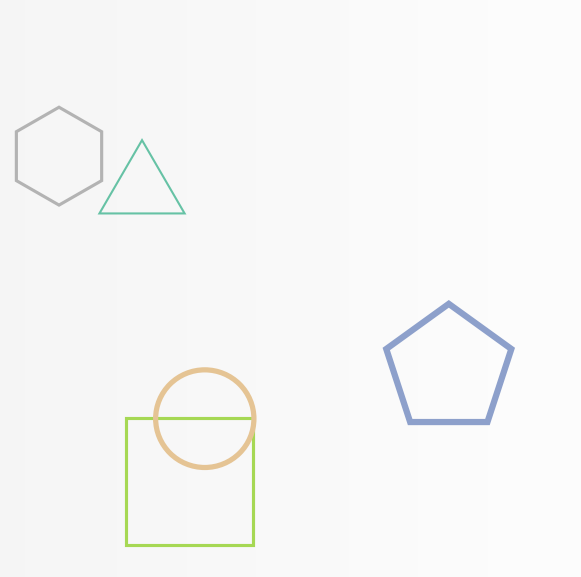[{"shape": "triangle", "thickness": 1, "radius": 0.42, "center": [0.244, 0.672]}, {"shape": "pentagon", "thickness": 3, "radius": 0.57, "center": [0.772, 0.36]}, {"shape": "square", "thickness": 1.5, "radius": 0.55, "center": [0.326, 0.165]}, {"shape": "circle", "thickness": 2.5, "radius": 0.42, "center": [0.352, 0.274]}, {"shape": "hexagon", "thickness": 1.5, "radius": 0.42, "center": [0.102, 0.729]}]